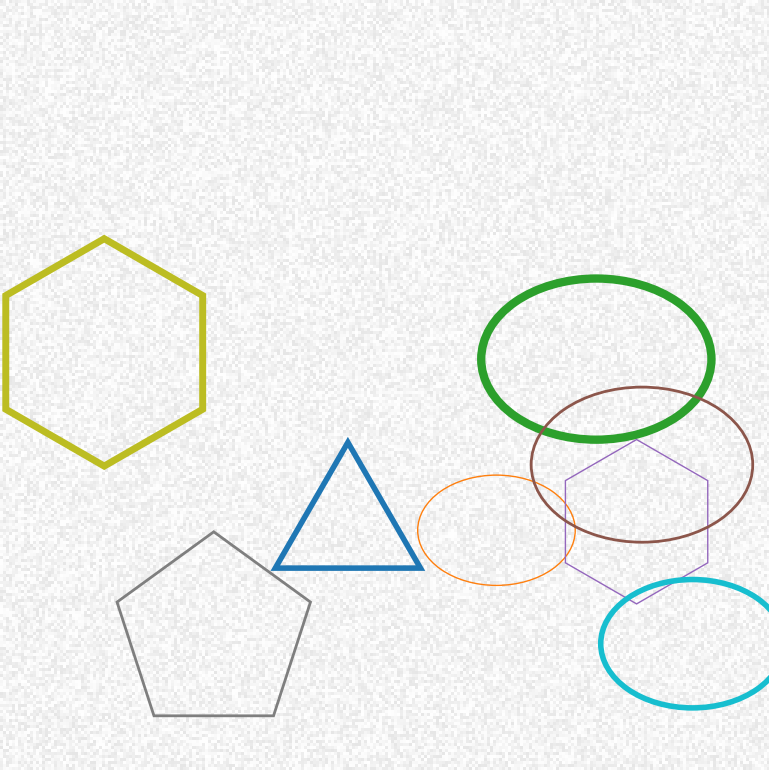[{"shape": "triangle", "thickness": 2, "radius": 0.54, "center": [0.452, 0.317]}, {"shape": "oval", "thickness": 0.5, "radius": 0.51, "center": [0.645, 0.311]}, {"shape": "oval", "thickness": 3, "radius": 0.75, "center": [0.774, 0.534]}, {"shape": "hexagon", "thickness": 0.5, "radius": 0.53, "center": [0.827, 0.322]}, {"shape": "oval", "thickness": 1, "radius": 0.72, "center": [0.834, 0.397]}, {"shape": "pentagon", "thickness": 1, "radius": 0.66, "center": [0.278, 0.177]}, {"shape": "hexagon", "thickness": 2.5, "radius": 0.74, "center": [0.135, 0.542]}, {"shape": "oval", "thickness": 2, "radius": 0.6, "center": [0.899, 0.164]}]